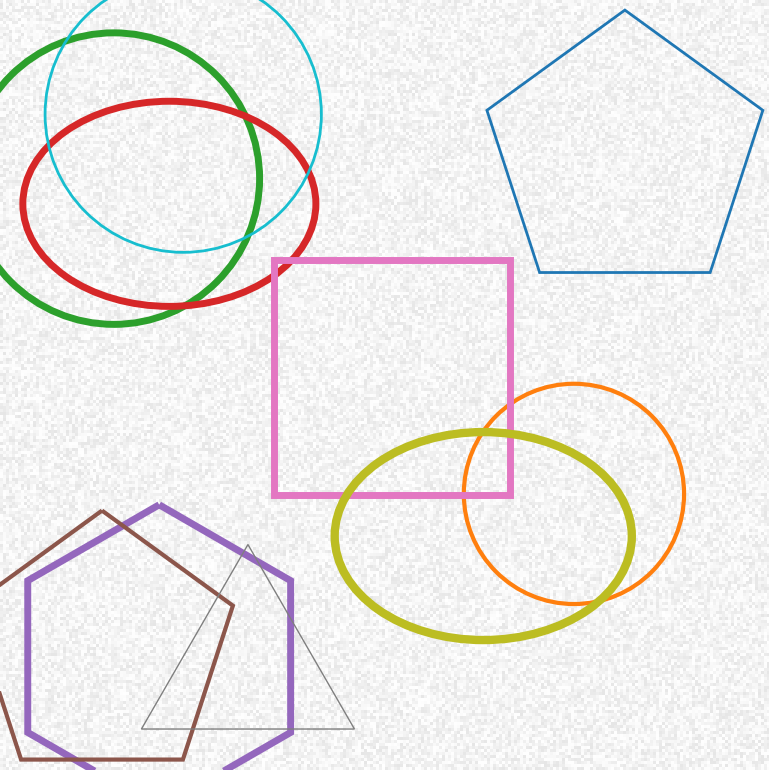[{"shape": "pentagon", "thickness": 1, "radius": 0.94, "center": [0.812, 0.799]}, {"shape": "circle", "thickness": 1.5, "radius": 0.72, "center": [0.745, 0.359]}, {"shape": "circle", "thickness": 2.5, "radius": 0.95, "center": [0.148, 0.768]}, {"shape": "oval", "thickness": 2.5, "radius": 0.95, "center": [0.22, 0.735]}, {"shape": "hexagon", "thickness": 2.5, "radius": 0.99, "center": [0.207, 0.147]}, {"shape": "pentagon", "thickness": 1.5, "radius": 0.89, "center": [0.132, 0.158]}, {"shape": "square", "thickness": 2.5, "radius": 0.77, "center": [0.509, 0.51]}, {"shape": "triangle", "thickness": 0.5, "radius": 0.8, "center": [0.322, 0.133]}, {"shape": "oval", "thickness": 3, "radius": 0.96, "center": [0.628, 0.304]}, {"shape": "circle", "thickness": 1, "radius": 0.9, "center": [0.238, 0.852]}]